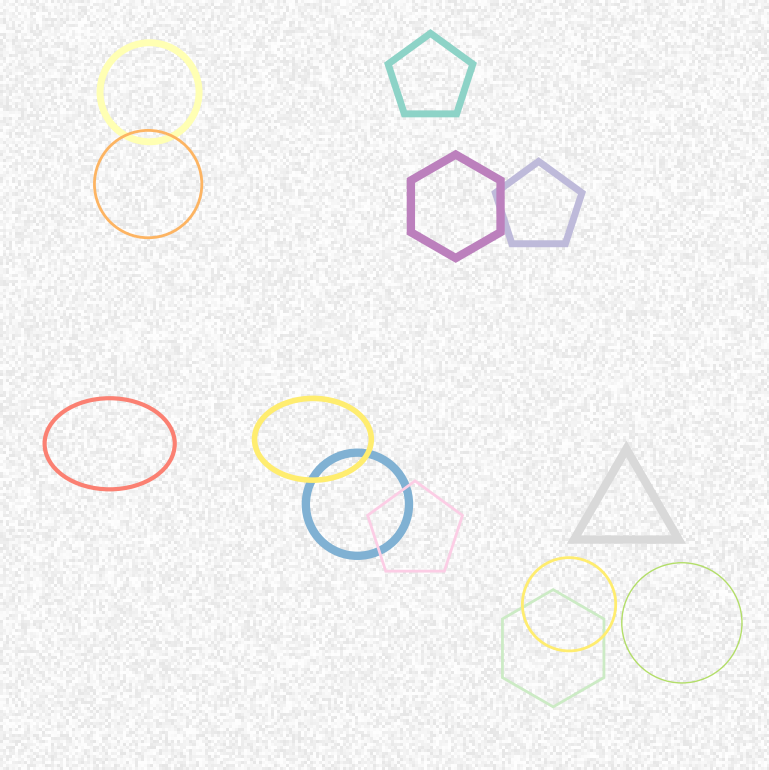[{"shape": "pentagon", "thickness": 2.5, "radius": 0.29, "center": [0.559, 0.899]}, {"shape": "circle", "thickness": 2.5, "radius": 0.32, "center": [0.194, 0.88]}, {"shape": "pentagon", "thickness": 2.5, "radius": 0.3, "center": [0.7, 0.731]}, {"shape": "oval", "thickness": 1.5, "radius": 0.42, "center": [0.142, 0.424]}, {"shape": "circle", "thickness": 3, "radius": 0.33, "center": [0.464, 0.345]}, {"shape": "circle", "thickness": 1, "radius": 0.35, "center": [0.192, 0.761]}, {"shape": "circle", "thickness": 0.5, "radius": 0.39, "center": [0.886, 0.191]}, {"shape": "pentagon", "thickness": 1, "radius": 0.32, "center": [0.539, 0.311]}, {"shape": "triangle", "thickness": 3, "radius": 0.39, "center": [0.813, 0.338]}, {"shape": "hexagon", "thickness": 3, "radius": 0.34, "center": [0.592, 0.732]}, {"shape": "hexagon", "thickness": 1, "radius": 0.38, "center": [0.718, 0.158]}, {"shape": "oval", "thickness": 2, "radius": 0.38, "center": [0.406, 0.43]}, {"shape": "circle", "thickness": 1, "radius": 0.3, "center": [0.739, 0.215]}]